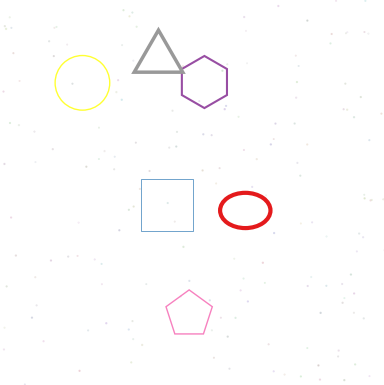[{"shape": "oval", "thickness": 3, "radius": 0.33, "center": [0.637, 0.453]}, {"shape": "square", "thickness": 0.5, "radius": 0.34, "center": [0.433, 0.468]}, {"shape": "hexagon", "thickness": 1.5, "radius": 0.34, "center": [0.531, 0.787]}, {"shape": "circle", "thickness": 1, "radius": 0.35, "center": [0.214, 0.785]}, {"shape": "pentagon", "thickness": 1, "radius": 0.32, "center": [0.491, 0.184]}, {"shape": "triangle", "thickness": 2.5, "radius": 0.36, "center": [0.412, 0.849]}]